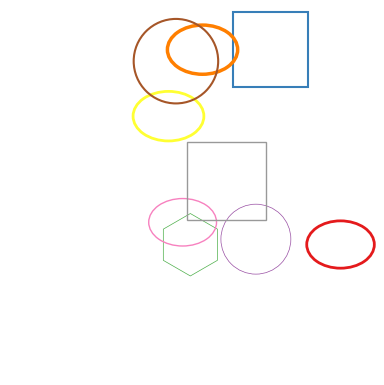[{"shape": "oval", "thickness": 2, "radius": 0.44, "center": [0.885, 0.365]}, {"shape": "square", "thickness": 1.5, "radius": 0.49, "center": [0.702, 0.871]}, {"shape": "hexagon", "thickness": 0.5, "radius": 0.41, "center": [0.494, 0.364]}, {"shape": "circle", "thickness": 0.5, "radius": 0.45, "center": [0.665, 0.379]}, {"shape": "oval", "thickness": 2.5, "radius": 0.46, "center": [0.526, 0.871]}, {"shape": "oval", "thickness": 2, "radius": 0.46, "center": [0.438, 0.698]}, {"shape": "circle", "thickness": 1.5, "radius": 0.55, "center": [0.457, 0.841]}, {"shape": "oval", "thickness": 1, "radius": 0.44, "center": [0.474, 0.423]}, {"shape": "square", "thickness": 1, "radius": 0.51, "center": [0.588, 0.529]}]